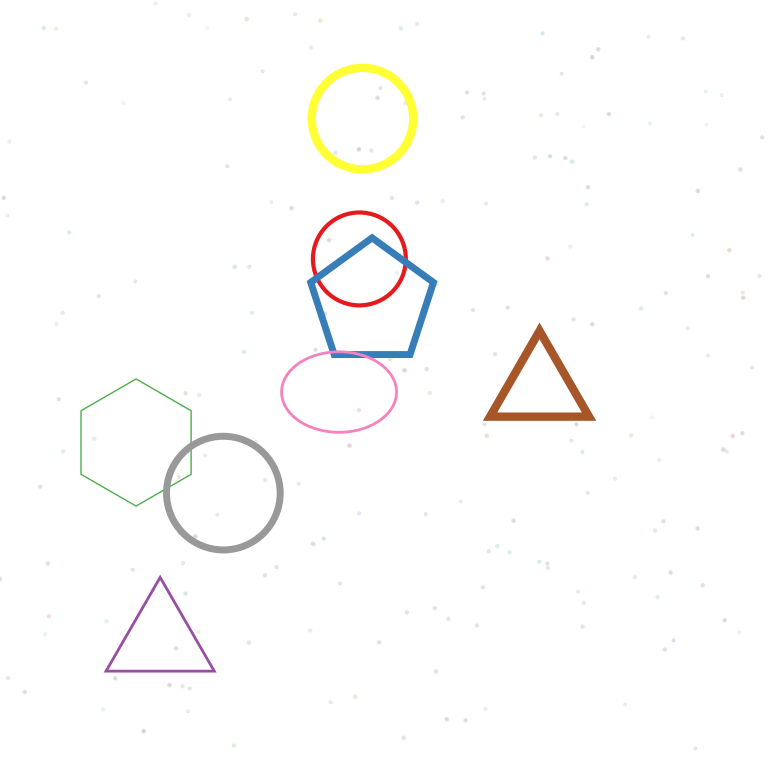[{"shape": "circle", "thickness": 1.5, "radius": 0.3, "center": [0.467, 0.664]}, {"shape": "pentagon", "thickness": 2.5, "radius": 0.42, "center": [0.483, 0.607]}, {"shape": "hexagon", "thickness": 0.5, "radius": 0.41, "center": [0.177, 0.425]}, {"shape": "triangle", "thickness": 1, "radius": 0.41, "center": [0.208, 0.169]}, {"shape": "circle", "thickness": 3, "radius": 0.33, "center": [0.471, 0.846]}, {"shape": "triangle", "thickness": 3, "radius": 0.37, "center": [0.701, 0.496]}, {"shape": "oval", "thickness": 1, "radius": 0.37, "center": [0.44, 0.491]}, {"shape": "circle", "thickness": 2.5, "radius": 0.37, "center": [0.29, 0.36]}]